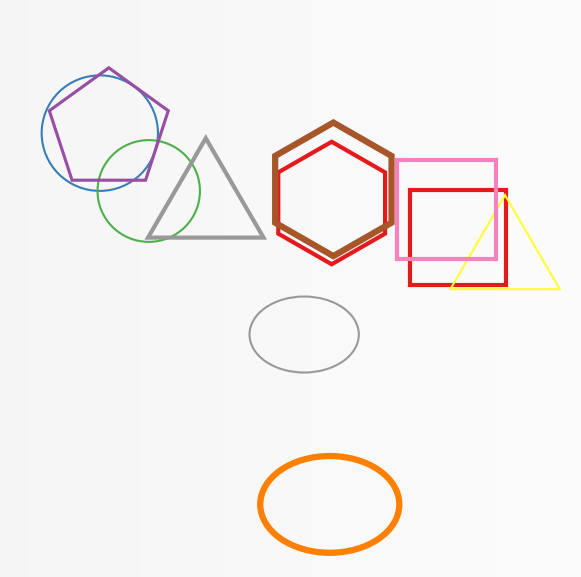[{"shape": "square", "thickness": 2, "radius": 0.41, "center": [0.788, 0.588]}, {"shape": "hexagon", "thickness": 2, "radius": 0.53, "center": [0.571, 0.648]}, {"shape": "circle", "thickness": 1, "radius": 0.5, "center": [0.172, 0.769]}, {"shape": "circle", "thickness": 1, "radius": 0.44, "center": [0.256, 0.668]}, {"shape": "pentagon", "thickness": 1.5, "radius": 0.54, "center": [0.187, 0.774]}, {"shape": "oval", "thickness": 3, "radius": 0.6, "center": [0.567, 0.126]}, {"shape": "triangle", "thickness": 1, "radius": 0.54, "center": [0.869, 0.553]}, {"shape": "hexagon", "thickness": 3, "radius": 0.58, "center": [0.574, 0.671]}, {"shape": "square", "thickness": 2, "radius": 0.43, "center": [0.768, 0.636]}, {"shape": "triangle", "thickness": 2, "radius": 0.57, "center": [0.354, 0.645]}, {"shape": "oval", "thickness": 1, "radius": 0.47, "center": [0.523, 0.42]}]